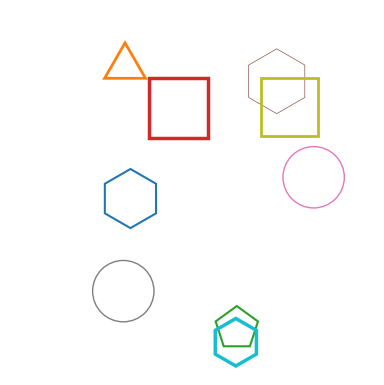[{"shape": "hexagon", "thickness": 1.5, "radius": 0.38, "center": [0.339, 0.484]}, {"shape": "triangle", "thickness": 2, "radius": 0.31, "center": [0.325, 0.827]}, {"shape": "pentagon", "thickness": 1.5, "radius": 0.29, "center": [0.615, 0.147]}, {"shape": "square", "thickness": 2.5, "radius": 0.39, "center": [0.463, 0.72]}, {"shape": "hexagon", "thickness": 0.5, "radius": 0.42, "center": [0.719, 0.789]}, {"shape": "circle", "thickness": 1, "radius": 0.4, "center": [0.815, 0.54]}, {"shape": "circle", "thickness": 1, "radius": 0.4, "center": [0.32, 0.244]}, {"shape": "square", "thickness": 2, "radius": 0.37, "center": [0.752, 0.721]}, {"shape": "hexagon", "thickness": 2.5, "radius": 0.31, "center": [0.613, 0.111]}]